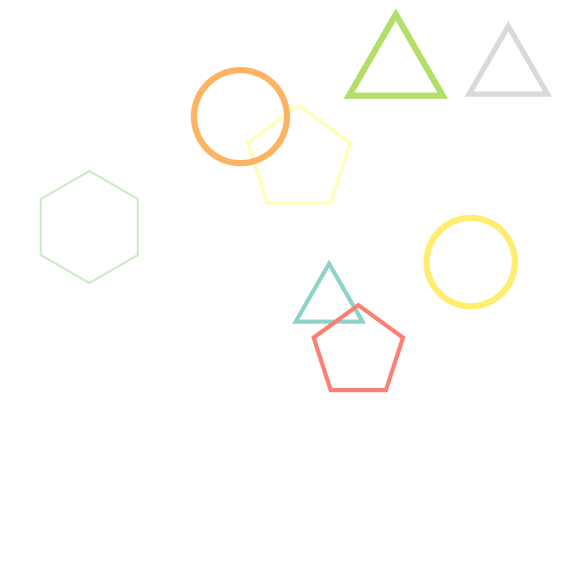[{"shape": "triangle", "thickness": 2, "radius": 0.33, "center": [0.57, 0.476]}, {"shape": "pentagon", "thickness": 1.5, "radius": 0.47, "center": [0.518, 0.723]}, {"shape": "pentagon", "thickness": 2, "radius": 0.41, "center": [0.62, 0.389]}, {"shape": "circle", "thickness": 3, "radius": 0.4, "center": [0.416, 0.797]}, {"shape": "triangle", "thickness": 3, "radius": 0.47, "center": [0.685, 0.88]}, {"shape": "triangle", "thickness": 2.5, "radius": 0.39, "center": [0.88, 0.875]}, {"shape": "hexagon", "thickness": 1, "radius": 0.49, "center": [0.155, 0.606]}, {"shape": "circle", "thickness": 3, "radius": 0.38, "center": [0.815, 0.545]}]